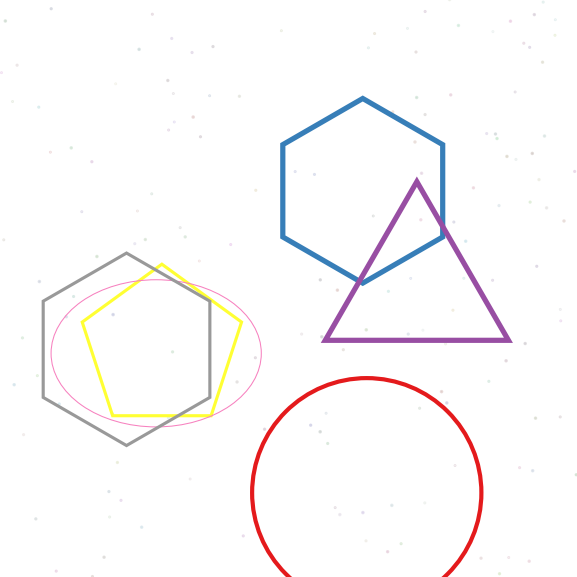[{"shape": "circle", "thickness": 2, "radius": 0.99, "center": [0.635, 0.146]}, {"shape": "hexagon", "thickness": 2.5, "radius": 0.8, "center": [0.628, 0.669]}, {"shape": "triangle", "thickness": 2.5, "radius": 0.92, "center": [0.722, 0.501]}, {"shape": "pentagon", "thickness": 1.5, "radius": 0.73, "center": [0.28, 0.397]}, {"shape": "oval", "thickness": 0.5, "radius": 0.91, "center": [0.27, 0.387]}, {"shape": "hexagon", "thickness": 1.5, "radius": 0.83, "center": [0.219, 0.394]}]